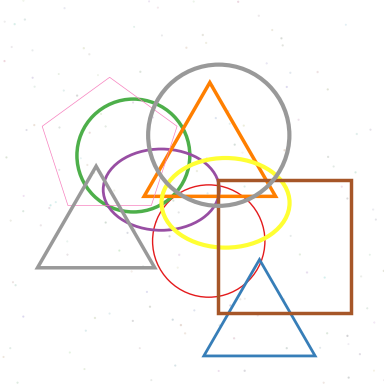[{"shape": "circle", "thickness": 1, "radius": 0.73, "center": [0.542, 0.374]}, {"shape": "triangle", "thickness": 2, "radius": 0.83, "center": [0.674, 0.159]}, {"shape": "circle", "thickness": 2.5, "radius": 0.73, "center": [0.346, 0.596]}, {"shape": "oval", "thickness": 2, "radius": 0.75, "center": [0.419, 0.507]}, {"shape": "triangle", "thickness": 2.5, "radius": 0.99, "center": [0.545, 0.589]}, {"shape": "oval", "thickness": 3, "radius": 0.83, "center": [0.586, 0.473]}, {"shape": "square", "thickness": 2.5, "radius": 0.86, "center": [0.738, 0.361]}, {"shape": "pentagon", "thickness": 0.5, "radius": 0.92, "center": [0.285, 0.615]}, {"shape": "circle", "thickness": 3, "radius": 0.92, "center": [0.568, 0.649]}, {"shape": "triangle", "thickness": 2.5, "radius": 0.88, "center": [0.25, 0.392]}]